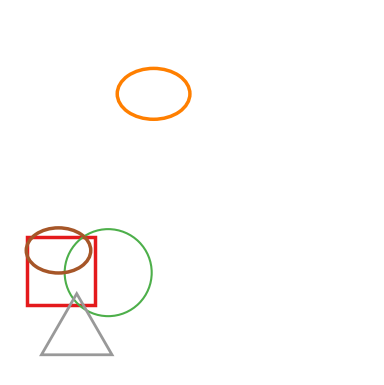[{"shape": "square", "thickness": 2.5, "radius": 0.44, "center": [0.159, 0.295]}, {"shape": "circle", "thickness": 1.5, "radius": 0.57, "center": [0.281, 0.292]}, {"shape": "oval", "thickness": 2.5, "radius": 0.47, "center": [0.399, 0.756]}, {"shape": "oval", "thickness": 2.5, "radius": 0.42, "center": [0.152, 0.35]}, {"shape": "triangle", "thickness": 2, "radius": 0.53, "center": [0.199, 0.131]}]